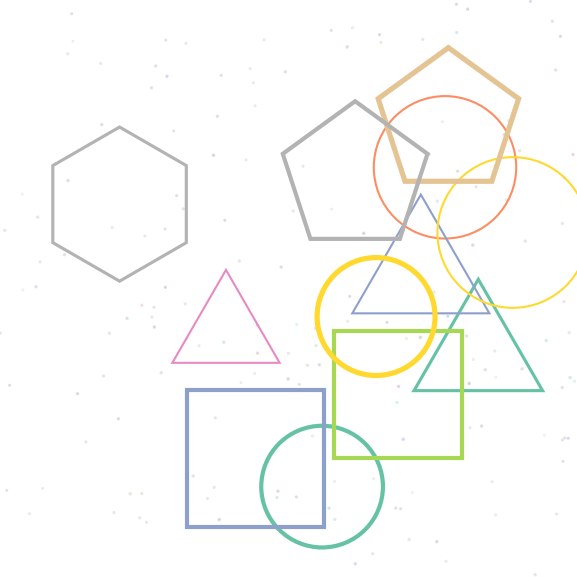[{"shape": "circle", "thickness": 2, "radius": 0.53, "center": [0.558, 0.157]}, {"shape": "triangle", "thickness": 1.5, "radius": 0.64, "center": [0.828, 0.387]}, {"shape": "circle", "thickness": 1, "radius": 0.62, "center": [0.771, 0.709]}, {"shape": "triangle", "thickness": 1, "radius": 0.69, "center": [0.729, 0.525]}, {"shape": "square", "thickness": 2, "radius": 0.59, "center": [0.443, 0.205]}, {"shape": "triangle", "thickness": 1, "radius": 0.54, "center": [0.391, 0.424]}, {"shape": "square", "thickness": 2, "radius": 0.55, "center": [0.689, 0.316]}, {"shape": "circle", "thickness": 2.5, "radius": 0.51, "center": [0.651, 0.451]}, {"shape": "circle", "thickness": 1, "radius": 0.65, "center": [0.888, 0.597]}, {"shape": "pentagon", "thickness": 2.5, "radius": 0.64, "center": [0.776, 0.789]}, {"shape": "hexagon", "thickness": 1.5, "radius": 0.67, "center": [0.207, 0.646]}, {"shape": "pentagon", "thickness": 2, "radius": 0.66, "center": [0.615, 0.692]}]